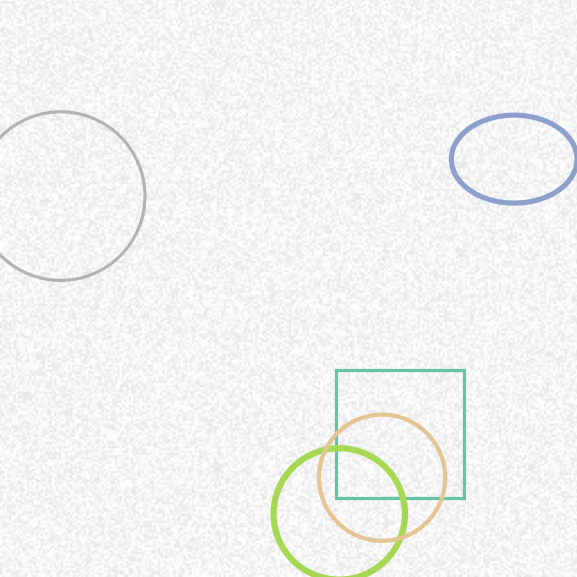[{"shape": "square", "thickness": 1.5, "radius": 0.55, "center": [0.693, 0.248]}, {"shape": "oval", "thickness": 2.5, "radius": 0.54, "center": [0.89, 0.724]}, {"shape": "circle", "thickness": 3, "radius": 0.57, "center": [0.588, 0.109]}, {"shape": "circle", "thickness": 2, "radius": 0.55, "center": [0.662, 0.172]}, {"shape": "circle", "thickness": 1.5, "radius": 0.73, "center": [0.105, 0.66]}]